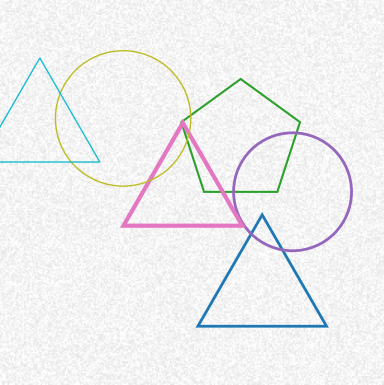[{"shape": "triangle", "thickness": 2, "radius": 0.96, "center": [0.681, 0.249]}, {"shape": "pentagon", "thickness": 1.5, "radius": 0.81, "center": [0.625, 0.633]}, {"shape": "circle", "thickness": 2, "radius": 0.77, "center": [0.76, 0.502]}, {"shape": "triangle", "thickness": 3, "radius": 0.89, "center": [0.475, 0.503]}, {"shape": "circle", "thickness": 1, "radius": 0.88, "center": [0.32, 0.692]}, {"shape": "triangle", "thickness": 1, "radius": 0.9, "center": [0.103, 0.669]}]